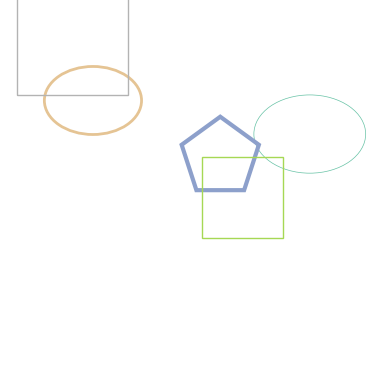[{"shape": "oval", "thickness": 0.5, "radius": 0.73, "center": [0.805, 0.652]}, {"shape": "pentagon", "thickness": 3, "radius": 0.53, "center": [0.572, 0.591]}, {"shape": "square", "thickness": 1, "radius": 0.53, "center": [0.629, 0.487]}, {"shape": "oval", "thickness": 2, "radius": 0.63, "center": [0.241, 0.739]}, {"shape": "square", "thickness": 1, "radius": 0.72, "center": [0.189, 0.897]}]